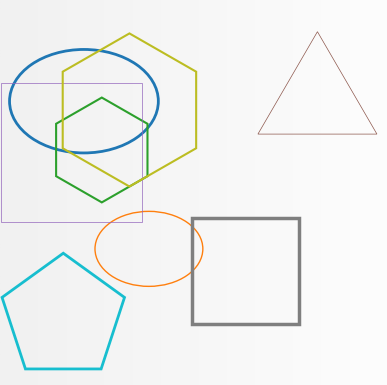[{"shape": "oval", "thickness": 2, "radius": 0.96, "center": [0.217, 0.737]}, {"shape": "oval", "thickness": 1, "radius": 0.7, "center": [0.384, 0.354]}, {"shape": "hexagon", "thickness": 1.5, "radius": 0.68, "center": [0.263, 0.61]}, {"shape": "square", "thickness": 0.5, "radius": 0.91, "center": [0.185, 0.604]}, {"shape": "triangle", "thickness": 0.5, "radius": 0.89, "center": [0.819, 0.74]}, {"shape": "square", "thickness": 2.5, "radius": 0.69, "center": [0.632, 0.296]}, {"shape": "hexagon", "thickness": 1.5, "radius": 0.99, "center": [0.334, 0.714]}, {"shape": "pentagon", "thickness": 2, "radius": 0.83, "center": [0.163, 0.176]}]